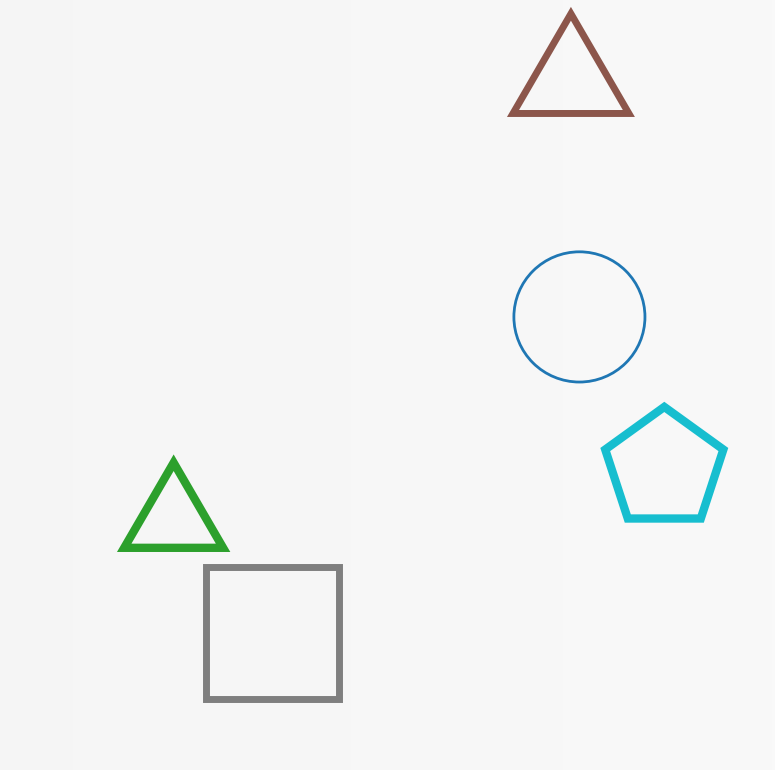[{"shape": "circle", "thickness": 1, "radius": 0.42, "center": [0.748, 0.588]}, {"shape": "triangle", "thickness": 3, "radius": 0.37, "center": [0.224, 0.325]}, {"shape": "triangle", "thickness": 2.5, "radius": 0.43, "center": [0.737, 0.896]}, {"shape": "square", "thickness": 2.5, "radius": 0.43, "center": [0.352, 0.178]}, {"shape": "pentagon", "thickness": 3, "radius": 0.4, "center": [0.857, 0.391]}]